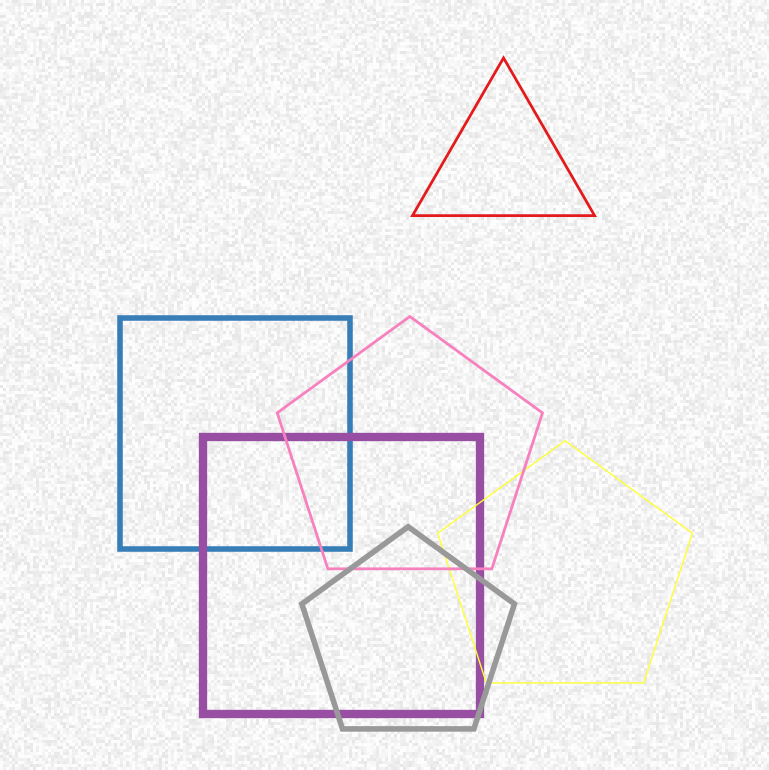[{"shape": "triangle", "thickness": 1, "radius": 0.68, "center": [0.654, 0.788]}, {"shape": "square", "thickness": 2, "radius": 0.75, "center": [0.305, 0.437]}, {"shape": "square", "thickness": 3, "radius": 0.9, "center": [0.443, 0.253]}, {"shape": "pentagon", "thickness": 0.5, "radius": 0.87, "center": [0.734, 0.254]}, {"shape": "pentagon", "thickness": 1, "radius": 0.91, "center": [0.532, 0.408]}, {"shape": "pentagon", "thickness": 2, "radius": 0.73, "center": [0.53, 0.171]}]